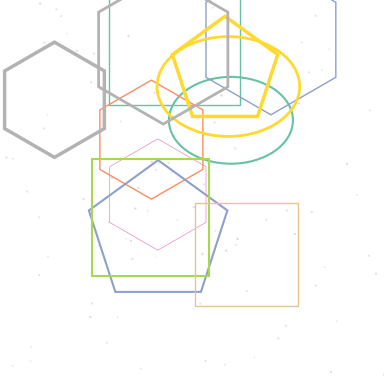[{"shape": "oval", "thickness": 1.5, "radius": 0.81, "center": [0.6, 0.688]}, {"shape": "square", "thickness": 1, "radius": 0.85, "center": [0.453, 0.897]}, {"shape": "hexagon", "thickness": 1, "radius": 0.77, "center": [0.393, 0.637]}, {"shape": "hexagon", "thickness": 1, "radius": 0.97, "center": [0.704, 0.897]}, {"shape": "pentagon", "thickness": 1.5, "radius": 0.95, "center": [0.411, 0.395]}, {"shape": "hexagon", "thickness": 0.5, "radius": 0.72, "center": [0.41, 0.495]}, {"shape": "square", "thickness": 1.5, "radius": 0.76, "center": [0.39, 0.435]}, {"shape": "pentagon", "thickness": 2.5, "radius": 0.72, "center": [0.585, 0.814]}, {"shape": "oval", "thickness": 2, "radius": 0.93, "center": [0.593, 0.775]}, {"shape": "square", "thickness": 1, "radius": 0.67, "center": [0.639, 0.339]}, {"shape": "hexagon", "thickness": 2, "radius": 0.97, "center": [0.424, 0.871]}, {"shape": "hexagon", "thickness": 2.5, "radius": 0.75, "center": [0.142, 0.741]}]